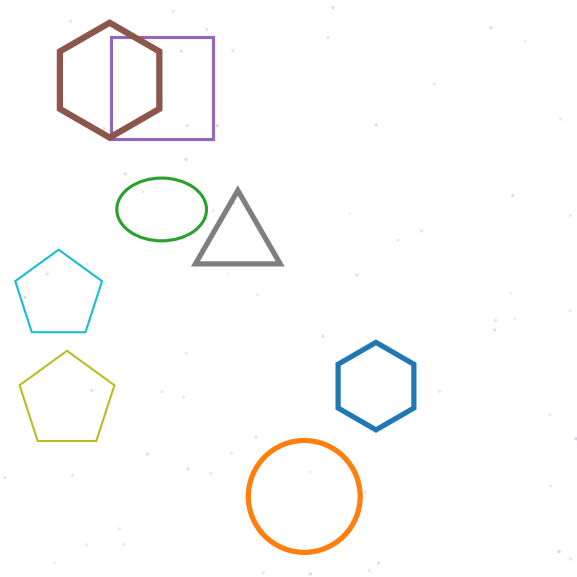[{"shape": "hexagon", "thickness": 2.5, "radius": 0.38, "center": [0.651, 0.33]}, {"shape": "circle", "thickness": 2.5, "radius": 0.48, "center": [0.527, 0.14]}, {"shape": "oval", "thickness": 1.5, "radius": 0.39, "center": [0.28, 0.636]}, {"shape": "square", "thickness": 1.5, "radius": 0.44, "center": [0.281, 0.847]}, {"shape": "hexagon", "thickness": 3, "radius": 0.5, "center": [0.19, 0.86]}, {"shape": "triangle", "thickness": 2.5, "radius": 0.42, "center": [0.412, 0.585]}, {"shape": "pentagon", "thickness": 1, "radius": 0.43, "center": [0.116, 0.305]}, {"shape": "pentagon", "thickness": 1, "radius": 0.4, "center": [0.102, 0.488]}]